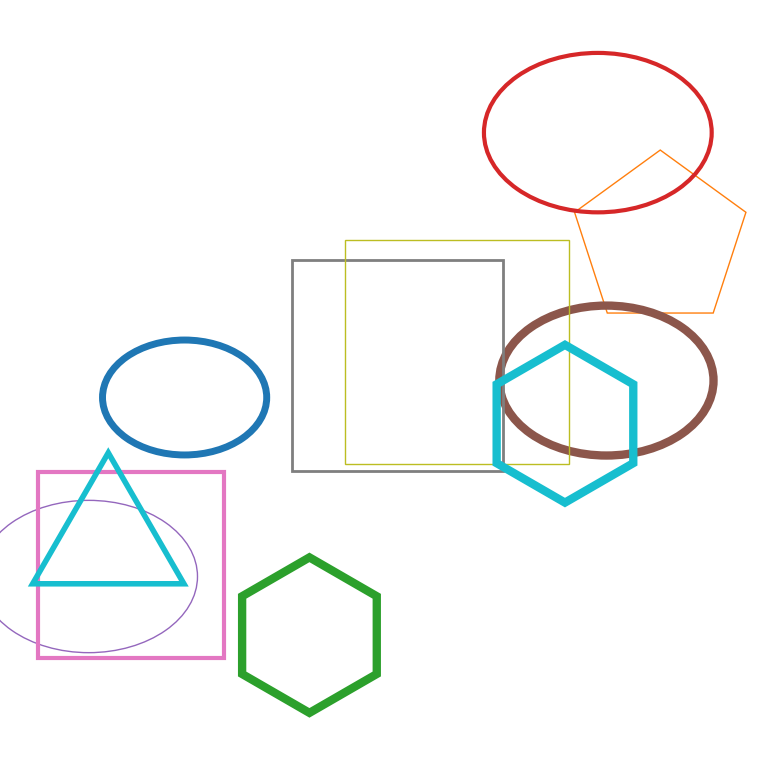[{"shape": "oval", "thickness": 2.5, "radius": 0.53, "center": [0.24, 0.484]}, {"shape": "pentagon", "thickness": 0.5, "radius": 0.59, "center": [0.857, 0.688]}, {"shape": "hexagon", "thickness": 3, "radius": 0.5, "center": [0.402, 0.175]}, {"shape": "oval", "thickness": 1.5, "radius": 0.74, "center": [0.776, 0.828]}, {"shape": "oval", "thickness": 0.5, "radius": 0.71, "center": [0.115, 0.251]}, {"shape": "oval", "thickness": 3, "radius": 0.7, "center": [0.788, 0.506]}, {"shape": "square", "thickness": 1.5, "radius": 0.61, "center": [0.17, 0.266]}, {"shape": "square", "thickness": 1, "radius": 0.69, "center": [0.517, 0.525]}, {"shape": "square", "thickness": 0.5, "radius": 0.73, "center": [0.594, 0.543]}, {"shape": "triangle", "thickness": 2, "radius": 0.57, "center": [0.141, 0.299]}, {"shape": "hexagon", "thickness": 3, "radius": 0.51, "center": [0.734, 0.45]}]